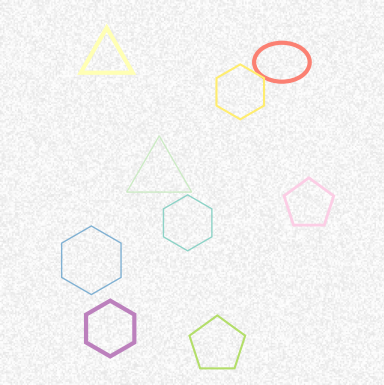[{"shape": "hexagon", "thickness": 1, "radius": 0.36, "center": [0.487, 0.421]}, {"shape": "triangle", "thickness": 3, "radius": 0.39, "center": [0.277, 0.85]}, {"shape": "oval", "thickness": 3, "radius": 0.36, "center": [0.732, 0.838]}, {"shape": "hexagon", "thickness": 1, "radius": 0.45, "center": [0.237, 0.324]}, {"shape": "pentagon", "thickness": 1.5, "radius": 0.38, "center": [0.564, 0.105]}, {"shape": "pentagon", "thickness": 2, "radius": 0.34, "center": [0.802, 0.47]}, {"shape": "hexagon", "thickness": 3, "radius": 0.36, "center": [0.286, 0.147]}, {"shape": "triangle", "thickness": 1, "radius": 0.49, "center": [0.414, 0.55]}, {"shape": "hexagon", "thickness": 1.5, "radius": 0.36, "center": [0.624, 0.761]}]